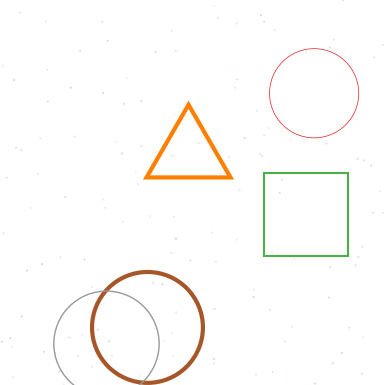[{"shape": "circle", "thickness": 0.5, "radius": 0.58, "center": [0.816, 0.758]}, {"shape": "square", "thickness": 1.5, "radius": 0.54, "center": [0.795, 0.443]}, {"shape": "triangle", "thickness": 3, "radius": 0.63, "center": [0.49, 0.602]}, {"shape": "circle", "thickness": 3, "radius": 0.72, "center": [0.383, 0.15]}, {"shape": "circle", "thickness": 1, "radius": 0.68, "center": [0.277, 0.107]}]